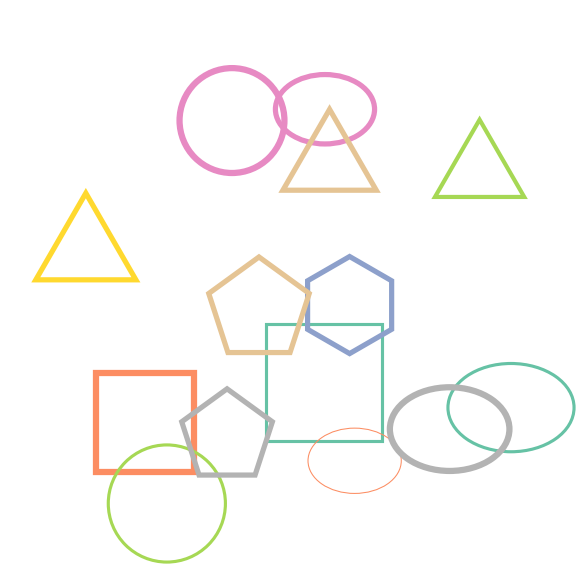[{"shape": "square", "thickness": 1.5, "radius": 0.51, "center": [0.561, 0.336]}, {"shape": "oval", "thickness": 1.5, "radius": 0.55, "center": [0.885, 0.293]}, {"shape": "oval", "thickness": 0.5, "radius": 0.4, "center": [0.614, 0.201]}, {"shape": "square", "thickness": 3, "radius": 0.43, "center": [0.251, 0.268]}, {"shape": "hexagon", "thickness": 2.5, "radius": 0.42, "center": [0.605, 0.471]}, {"shape": "oval", "thickness": 2.5, "radius": 0.43, "center": [0.563, 0.81]}, {"shape": "circle", "thickness": 3, "radius": 0.45, "center": [0.402, 0.79]}, {"shape": "circle", "thickness": 1.5, "radius": 0.51, "center": [0.289, 0.127]}, {"shape": "triangle", "thickness": 2, "radius": 0.45, "center": [0.83, 0.703]}, {"shape": "triangle", "thickness": 2.5, "radius": 0.5, "center": [0.149, 0.565]}, {"shape": "triangle", "thickness": 2.5, "radius": 0.47, "center": [0.571, 0.716]}, {"shape": "pentagon", "thickness": 2.5, "radius": 0.46, "center": [0.448, 0.463]}, {"shape": "oval", "thickness": 3, "radius": 0.52, "center": [0.779, 0.256]}, {"shape": "pentagon", "thickness": 2.5, "radius": 0.41, "center": [0.393, 0.243]}]